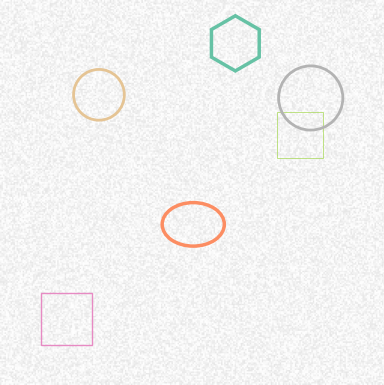[{"shape": "hexagon", "thickness": 2.5, "radius": 0.36, "center": [0.611, 0.887]}, {"shape": "oval", "thickness": 2.5, "radius": 0.4, "center": [0.502, 0.417]}, {"shape": "square", "thickness": 1, "radius": 0.34, "center": [0.173, 0.172]}, {"shape": "square", "thickness": 0.5, "radius": 0.3, "center": [0.78, 0.65]}, {"shape": "circle", "thickness": 2, "radius": 0.33, "center": [0.257, 0.754]}, {"shape": "circle", "thickness": 2, "radius": 0.42, "center": [0.807, 0.745]}]